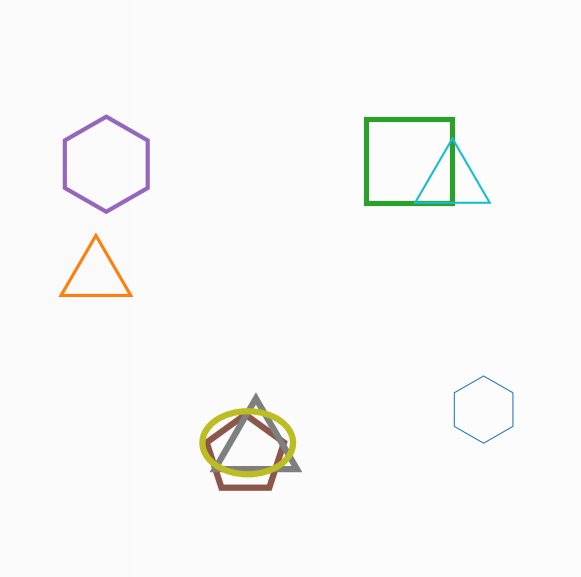[{"shape": "hexagon", "thickness": 0.5, "radius": 0.29, "center": [0.832, 0.29]}, {"shape": "triangle", "thickness": 1.5, "radius": 0.35, "center": [0.165, 0.522]}, {"shape": "square", "thickness": 2.5, "radius": 0.37, "center": [0.703, 0.721]}, {"shape": "hexagon", "thickness": 2, "radius": 0.41, "center": [0.183, 0.715]}, {"shape": "pentagon", "thickness": 3, "radius": 0.35, "center": [0.422, 0.211]}, {"shape": "triangle", "thickness": 3, "radius": 0.41, "center": [0.44, 0.228]}, {"shape": "oval", "thickness": 3, "radius": 0.39, "center": [0.426, 0.232]}, {"shape": "triangle", "thickness": 1, "radius": 0.37, "center": [0.778, 0.685]}]